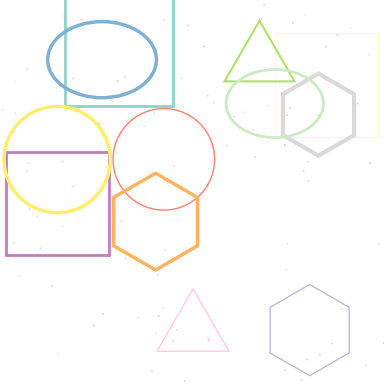[{"shape": "square", "thickness": 2, "radius": 0.7, "center": [0.309, 0.865]}, {"shape": "square", "thickness": 0.5, "radius": 0.67, "center": [0.848, 0.779]}, {"shape": "hexagon", "thickness": 1, "radius": 0.59, "center": [0.804, 0.143]}, {"shape": "circle", "thickness": 1, "radius": 0.66, "center": [0.426, 0.586]}, {"shape": "oval", "thickness": 2.5, "radius": 0.71, "center": [0.265, 0.845]}, {"shape": "hexagon", "thickness": 2.5, "radius": 0.63, "center": [0.404, 0.424]}, {"shape": "triangle", "thickness": 1.5, "radius": 0.52, "center": [0.674, 0.841]}, {"shape": "triangle", "thickness": 1, "radius": 0.54, "center": [0.501, 0.142]}, {"shape": "hexagon", "thickness": 3, "radius": 0.53, "center": [0.827, 0.702]}, {"shape": "square", "thickness": 2, "radius": 0.67, "center": [0.148, 0.472]}, {"shape": "oval", "thickness": 2, "radius": 0.63, "center": [0.714, 0.731]}, {"shape": "circle", "thickness": 2.5, "radius": 0.69, "center": [0.149, 0.585]}]